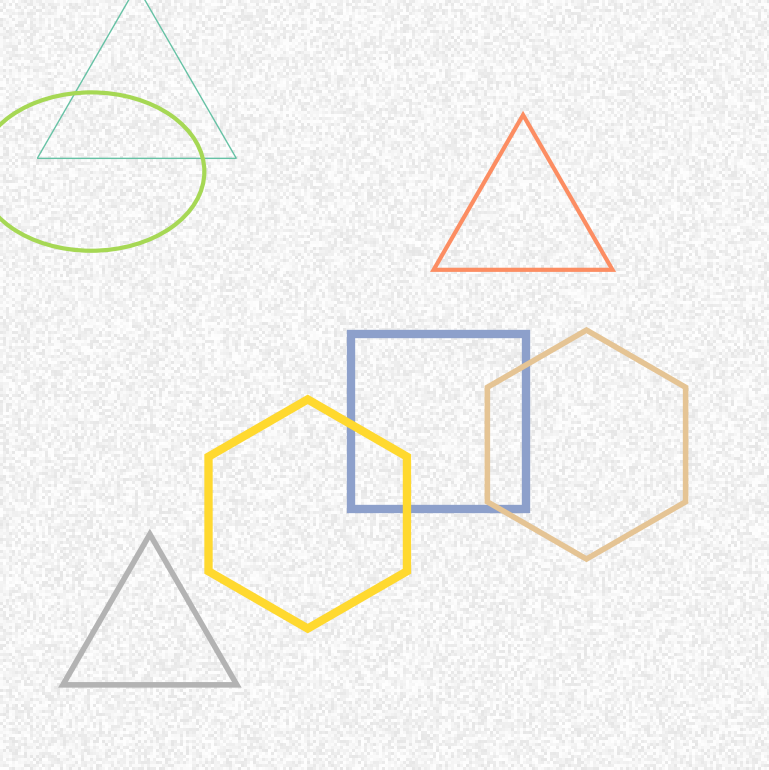[{"shape": "triangle", "thickness": 0.5, "radius": 0.75, "center": [0.178, 0.869]}, {"shape": "triangle", "thickness": 1.5, "radius": 0.67, "center": [0.679, 0.717]}, {"shape": "square", "thickness": 3, "radius": 0.57, "center": [0.57, 0.453]}, {"shape": "oval", "thickness": 1.5, "radius": 0.73, "center": [0.118, 0.777]}, {"shape": "hexagon", "thickness": 3, "radius": 0.74, "center": [0.4, 0.333]}, {"shape": "hexagon", "thickness": 2, "radius": 0.74, "center": [0.762, 0.423]}, {"shape": "triangle", "thickness": 2, "radius": 0.65, "center": [0.195, 0.176]}]